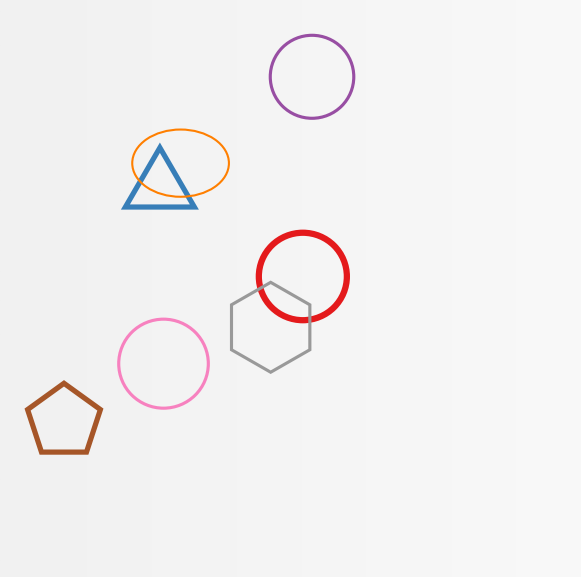[{"shape": "circle", "thickness": 3, "radius": 0.38, "center": [0.521, 0.52]}, {"shape": "triangle", "thickness": 2.5, "radius": 0.34, "center": [0.275, 0.675]}, {"shape": "circle", "thickness": 1.5, "radius": 0.36, "center": [0.537, 0.866]}, {"shape": "oval", "thickness": 1, "radius": 0.42, "center": [0.311, 0.717]}, {"shape": "pentagon", "thickness": 2.5, "radius": 0.33, "center": [0.11, 0.27]}, {"shape": "circle", "thickness": 1.5, "radius": 0.39, "center": [0.281, 0.369]}, {"shape": "hexagon", "thickness": 1.5, "radius": 0.39, "center": [0.466, 0.432]}]